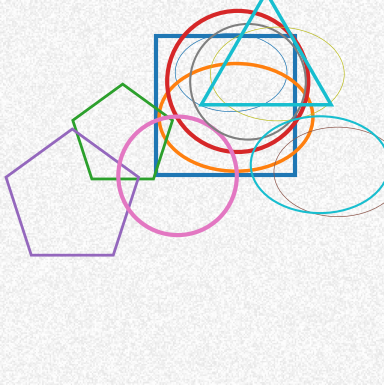[{"shape": "oval", "thickness": 0.5, "radius": 0.73, "center": [0.6, 0.812]}, {"shape": "square", "thickness": 3, "radius": 0.9, "center": [0.585, 0.726]}, {"shape": "oval", "thickness": 2.5, "radius": 1.0, "center": [0.613, 0.695]}, {"shape": "pentagon", "thickness": 2, "radius": 0.68, "center": [0.319, 0.645]}, {"shape": "circle", "thickness": 3, "radius": 0.92, "center": [0.618, 0.789]}, {"shape": "pentagon", "thickness": 2, "radius": 0.91, "center": [0.188, 0.484]}, {"shape": "oval", "thickness": 0.5, "radius": 0.83, "center": [0.878, 0.553]}, {"shape": "circle", "thickness": 3, "radius": 0.77, "center": [0.461, 0.543]}, {"shape": "circle", "thickness": 1.5, "radius": 0.75, "center": [0.644, 0.788]}, {"shape": "oval", "thickness": 0.5, "radius": 0.87, "center": [0.72, 0.808]}, {"shape": "oval", "thickness": 1.5, "radius": 0.9, "center": [0.831, 0.572]}, {"shape": "triangle", "thickness": 2.5, "radius": 0.97, "center": [0.691, 0.825]}]